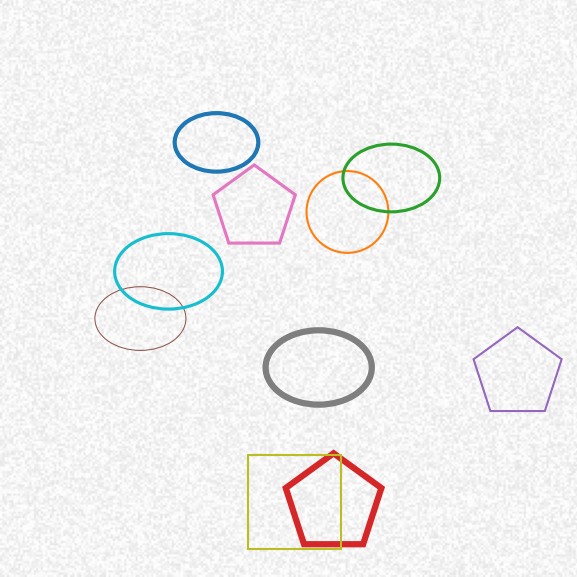[{"shape": "oval", "thickness": 2, "radius": 0.36, "center": [0.375, 0.753]}, {"shape": "circle", "thickness": 1, "radius": 0.35, "center": [0.602, 0.632]}, {"shape": "oval", "thickness": 1.5, "radius": 0.42, "center": [0.678, 0.691]}, {"shape": "pentagon", "thickness": 3, "radius": 0.44, "center": [0.578, 0.127]}, {"shape": "pentagon", "thickness": 1, "radius": 0.4, "center": [0.896, 0.352]}, {"shape": "oval", "thickness": 0.5, "radius": 0.39, "center": [0.243, 0.448]}, {"shape": "pentagon", "thickness": 1.5, "radius": 0.37, "center": [0.44, 0.639]}, {"shape": "oval", "thickness": 3, "radius": 0.46, "center": [0.552, 0.363]}, {"shape": "square", "thickness": 1, "radius": 0.4, "center": [0.51, 0.13]}, {"shape": "oval", "thickness": 1.5, "radius": 0.47, "center": [0.292, 0.529]}]